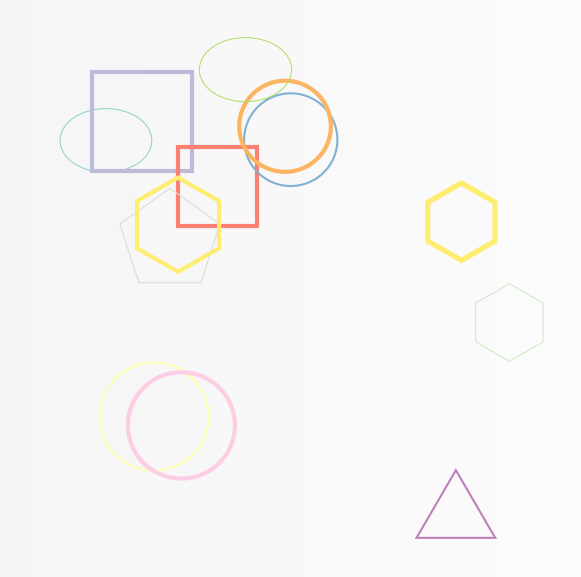[{"shape": "oval", "thickness": 0.5, "radius": 0.39, "center": [0.182, 0.756]}, {"shape": "circle", "thickness": 1, "radius": 0.47, "center": [0.265, 0.278]}, {"shape": "square", "thickness": 2, "radius": 0.43, "center": [0.245, 0.789]}, {"shape": "square", "thickness": 2, "radius": 0.34, "center": [0.374, 0.677]}, {"shape": "circle", "thickness": 1, "radius": 0.4, "center": [0.5, 0.757]}, {"shape": "circle", "thickness": 2, "radius": 0.39, "center": [0.49, 0.78]}, {"shape": "oval", "thickness": 0.5, "radius": 0.4, "center": [0.422, 0.879]}, {"shape": "circle", "thickness": 2, "radius": 0.46, "center": [0.312, 0.263]}, {"shape": "pentagon", "thickness": 0.5, "radius": 0.45, "center": [0.292, 0.583]}, {"shape": "triangle", "thickness": 1, "radius": 0.39, "center": [0.784, 0.107]}, {"shape": "hexagon", "thickness": 0.5, "radius": 0.34, "center": [0.876, 0.441]}, {"shape": "hexagon", "thickness": 2, "radius": 0.41, "center": [0.306, 0.61]}, {"shape": "hexagon", "thickness": 2.5, "radius": 0.33, "center": [0.794, 0.615]}]